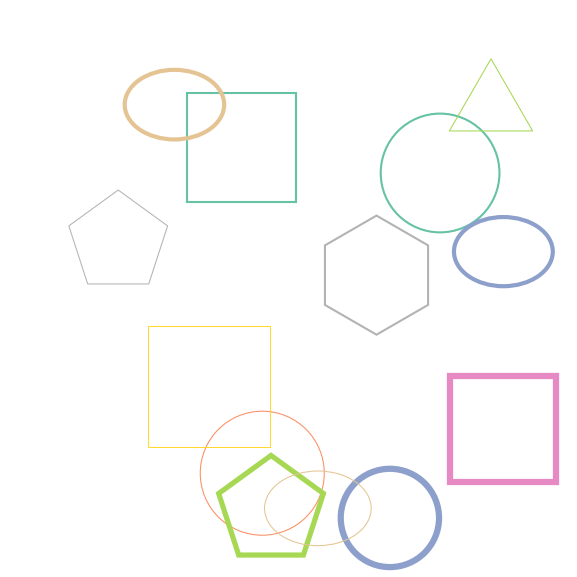[{"shape": "square", "thickness": 1, "radius": 0.47, "center": [0.418, 0.743]}, {"shape": "circle", "thickness": 1, "radius": 0.51, "center": [0.762, 0.7]}, {"shape": "circle", "thickness": 0.5, "radius": 0.54, "center": [0.454, 0.18]}, {"shape": "circle", "thickness": 3, "radius": 0.43, "center": [0.675, 0.102]}, {"shape": "oval", "thickness": 2, "radius": 0.43, "center": [0.872, 0.563]}, {"shape": "square", "thickness": 3, "radius": 0.46, "center": [0.872, 0.255]}, {"shape": "triangle", "thickness": 0.5, "radius": 0.42, "center": [0.85, 0.814]}, {"shape": "pentagon", "thickness": 2.5, "radius": 0.48, "center": [0.469, 0.115]}, {"shape": "square", "thickness": 0.5, "radius": 0.52, "center": [0.362, 0.33]}, {"shape": "oval", "thickness": 0.5, "radius": 0.46, "center": [0.55, 0.119]}, {"shape": "oval", "thickness": 2, "radius": 0.43, "center": [0.302, 0.818]}, {"shape": "hexagon", "thickness": 1, "radius": 0.52, "center": [0.652, 0.523]}, {"shape": "pentagon", "thickness": 0.5, "radius": 0.45, "center": [0.205, 0.58]}]